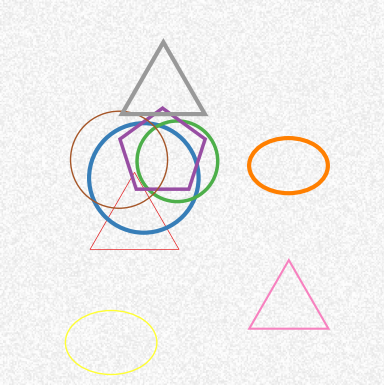[{"shape": "triangle", "thickness": 0.5, "radius": 0.67, "center": [0.349, 0.419]}, {"shape": "circle", "thickness": 3, "radius": 0.71, "center": [0.374, 0.538]}, {"shape": "circle", "thickness": 2.5, "radius": 0.52, "center": [0.461, 0.581]}, {"shape": "pentagon", "thickness": 2.5, "radius": 0.58, "center": [0.422, 0.603]}, {"shape": "oval", "thickness": 3, "radius": 0.51, "center": [0.749, 0.57]}, {"shape": "oval", "thickness": 1, "radius": 0.59, "center": [0.289, 0.11]}, {"shape": "circle", "thickness": 1, "radius": 0.63, "center": [0.309, 0.585]}, {"shape": "triangle", "thickness": 1.5, "radius": 0.59, "center": [0.75, 0.206]}, {"shape": "triangle", "thickness": 3, "radius": 0.62, "center": [0.424, 0.766]}]